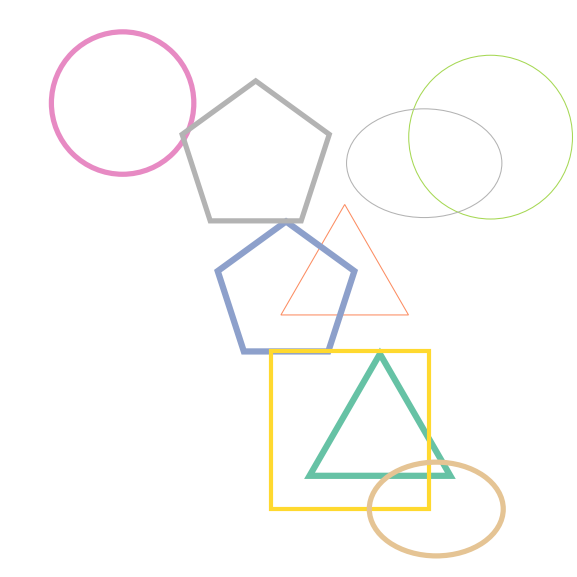[{"shape": "triangle", "thickness": 3, "radius": 0.7, "center": [0.658, 0.246]}, {"shape": "triangle", "thickness": 0.5, "radius": 0.64, "center": [0.597, 0.518]}, {"shape": "pentagon", "thickness": 3, "radius": 0.62, "center": [0.495, 0.491]}, {"shape": "circle", "thickness": 2.5, "radius": 0.62, "center": [0.212, 0.821]}, {"shape": "circle", "thickness": 0.5, "radius": 0.71, "center": [0.85, 0.762]}, {"shape": "square", "thickness": 2, "radius": 0.68, "center": [0.606, 0.255]}, {"shape": "oval", "thickness": 2.5, "radius": 0.58, "center": [0.755, 0.118]}, {"shape": "oval", "thickness": 0.5, "radius": 0.67, "center": [0.735, 0.717]}, {"shape": "pentagon", "thickness": 2.5, "radius": 0.67, "center": [0.443, 0.725]}]